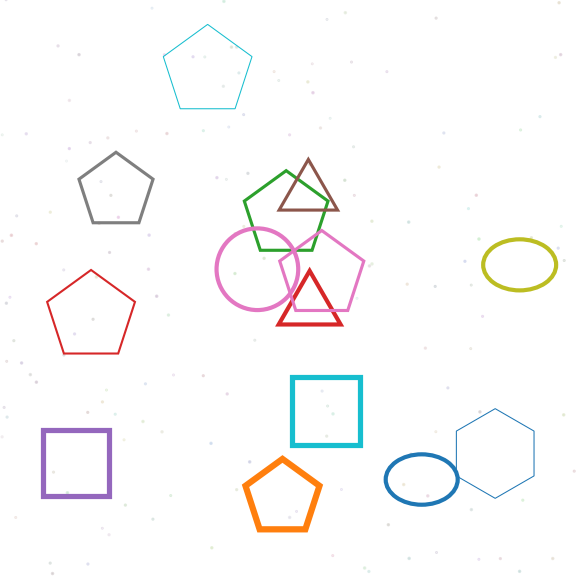[{"shape": "oval", "thickness": 2, "radius": 0.31, "center": [0.73, 0.169]}, {"shape": "hexagon", "thickness": 0.5, "radius": 0.39, "center": [0.857, 0.214]}, {"shape": "pentagon", "thickness": 3, "radius": 0.34, "center": [0.489, 0.137]}, {"shape": "pentagon", "thickness": 1.5, "radius": 0.38, "center": [0.496, 0.627]}, {"shape": "pentagon", "thickness": 1, "radius": 0.4, "center": [0.158, 0.452]}, {"shape": "triangle", "thickness": 2, "radius": 0.31, "center": [0.536, 0.468]}, {"shape": "square", "thickness": 2.5, "radius": 0.29, "center": [0.131, 0.198]}, {"shape": "triangle", "thickness": 1.5, "radius": 0.29, "center": [0.534, 0.665]}, {"shape": "circle", "thickness": 2, "radius": 0.35, "center": [0.446, 0.533]}, {"shape": "pentagon", "thickness": 1.5, "radius": 0.38, "center": [0.557, 0.523]}, {"shape": "pentagon", "thickness": 1.5, "radius": 0.34, "center": [0.201, 0.668]}, {"shape": "oval", "thickness": 2, "radius": 0.32, "center": [0.9, 0.541]}, {"shape": "pentagon", "thickness": 0.5, "radius": 0.4, "center": [0.36, 0.876]}, {"shape": "square", "thickness": 2.5, "radius": 0.29, "center": [0.564, 0.288]}]